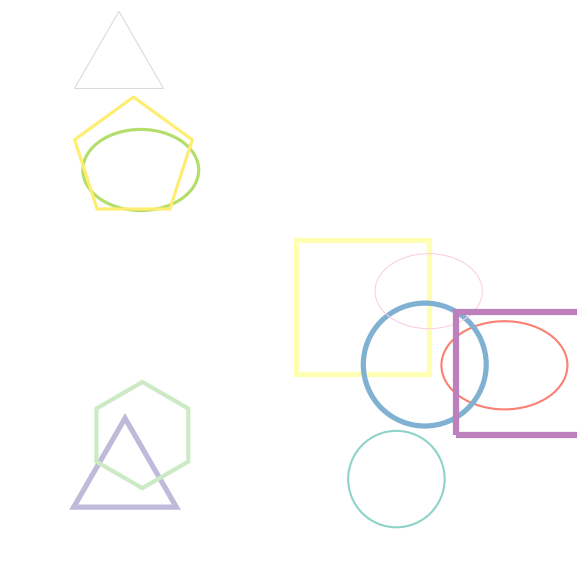[{"shape": "circle", "thickness": 1, "radius": 0.42, "center": [0.686, 0.17]}, {"shape": "square", "thickness": 2.5, "radius": 0.58, "center": [0.627, 0.467]}, {"shape": "triangle", "thickness": 2.5, "radius": 0.51, "center": [0.217, 0.172]}, {"shape": "oval", "thickness": 1, "radius": 0.55, "center": [0.873, 0.367]}, {"shape": "circle", "thickness": 2.5, "radius": 0.53, "center": [0.736, 0.368]}, {"shape": "oval", "thickness": 1.5, "radius": 0.5, "center": [0.244, 0.705]}, {"shape": "oval", "thickness": 0.5, "radius": 0.46, "center": [0.742, 0.495]}, {"shape": "triangle", "thickness": 0.5, "radius": 0.45, "center": [0.206, 0.89]}, {"shape": "square", "thickness": 3, "radius": 0.53, "center": [0.896, 0.352]}, {"shape": "hexagon", "thickness": 2, "radius": 0.46, "center": [0.246, 0.246]}, {"shape": "pentagon", "thickness": 1.5, "radius": 0.54, "center": [0.231, 0.724]}]